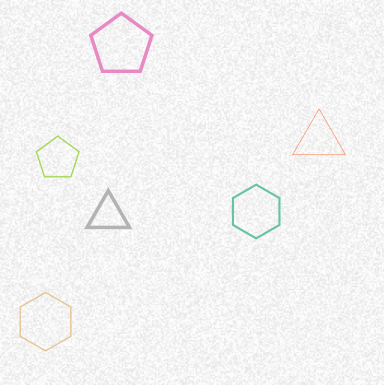[{"shape": "hexagon", "thickness": 1.5, "radius": 0.35, "center": [0.665, 0.451]}, {"shape": "triangle", "thickness": 0.5, "radius": 0.4, "center": [0.829, 0.638]}, {"shape": "pentagon", "thickness": 2.5, "radius": 0.42, "center": [0.315, 0.882]}, {"shape": "pentagon", "thickness": 1, "radius": 0.29, "center": [0.15, 0.588]}, {"shape": "hexagon", "thickness": 1, "radius": 0.38, "center": [0.118, 0.165]}, {"shape": "triangle", "thickness": 2.5, "radius": 0.32, "center": [0.281, 0.441]}]